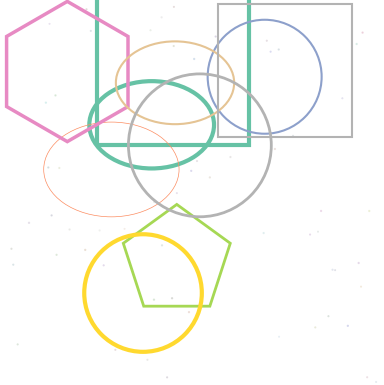[{"shape": "square", "thickness": 3, "radius": 0.99, "center": [0.45, 0.821]}, {"shape": "oval", "thickness": 3, "radius": 0.81, "center": [0.394, 0.676]}, {"shape": "oval", "thickness": 0.5, "radius": 0.88, "center": [0.289, 0.56]}, {"shape": "circle", "thickness": 1.5, "radius": 0.74, "center": [0.687, 0.801]}, {"shape": "hexagon", "thickness": 2.5, "radius": 0.91, "center": [0.175, 0.814]}, {"shape": "pentagon", "thickness": 2, "radius": 0.73, "center": [0.459, 0.323]}, {"shape": "circle", "thickness": 3, "radius": 0.76, "center": [0.372, 0.239]}, {"shape": "oval", "thickness": 1.5, "radius": 0.77, "center": [0.455, 0.785]}, {"shape": "circle", "thickness": 2, "radius": 0.93, "center": [0.519, 0.623]}, {"shape": "square", "thickness": 1.5, "radius": 0.87, "center": [0.74, 0.817]}]